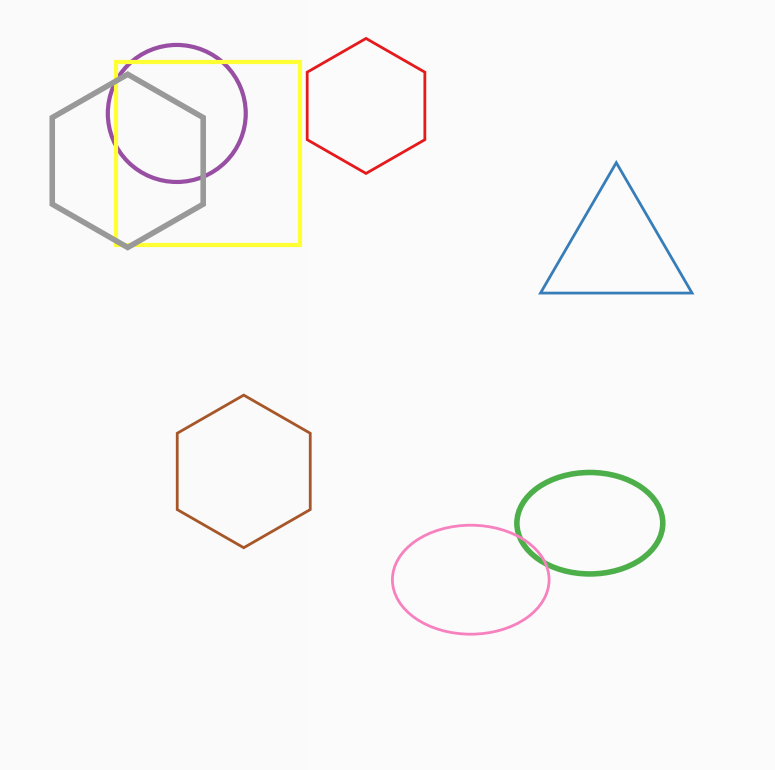[{"shape": "hexagon", "thickness": 1, "radius": 0.44, "center": [0.472, 0.862]}, {"shape": "triangle", "thickness": 1, "radius": 0.56, "center": [0.795, 0.676]}, {"shape": "oval", "thickness": 2, "radius": 0.47, "center": [0.761, 0.321]}, {"shape": "circle", "thickness": 1.5, "radius": 0.44, "center": [0.228, 0.853]}, {"shape": "square", "thickness": 1.5, "radius": 0.59, "center": [0.268, 0.801]}, {"shape": "hexagon", "thickness": 1, "radius": 0.5, "center": [0.314, 0.388]}, {"shape": "oval", "thickness": 1, "radius": 0.51, "center": [0.607, 0.247]}, {"shape": "hexagon", "thickness": 2, "radius": 0.56, "center": [0.165, 0.791]}]